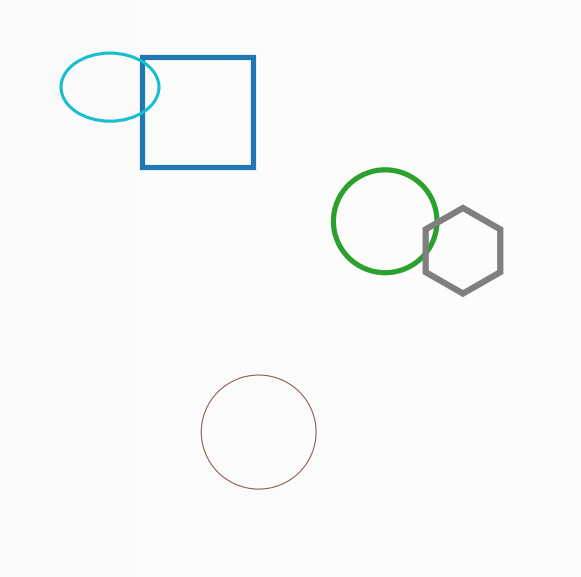[{"shape": "square", "thickness": 2.5, "radius": 0.48, "center": [0.339, 0.805]}, {"shape": "circle", "thickness": 2.5, "radius": 0.45, "center": [0.663, 0.616]}, {"shape": "circle", "thickness": 0.5, "radius": 0.49, "center": [0.445, 0.251]}, {"shape": "hexagon", "thickness": 3, "radius": 0.37, "center": [0.797, 0.565]}, {"shape": "oval", "thickness": 1.5, "radius": 0.42, "center": [0.189, 0.848]}]